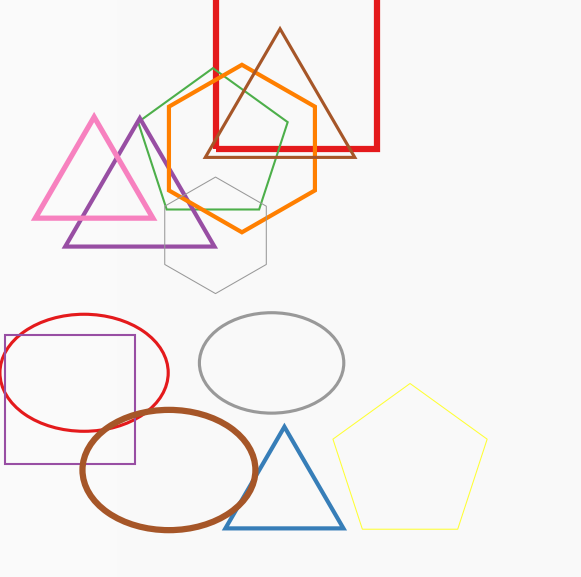[{"shape": "oval", "thickness": 1.5, "radius": 0.72, "center": [0.145, 0.354]}, {"shape": "square", "thickness": 3, "radius": 0.69, "center": [0.51, 0.879]}, {"shape": "triangle", "thickness": 2, "radius": 0.59, "center": [0.489, 0.143]}, {"shape": "pentagon", "thickness": 1, "radius": 0.68, "center": [0.366, 0.746]}, {"shape": "triangle", "thickness": 2, "radius": 0.74, "center": [0.241, 0.646]}, {"shape": "square", "thickness": 1, "radius": 0.56, "center": [0.12, 0.307]}, {"shape": "hexagon", "thickness": 2, "radius": 0.73, "center": [0.416, 0.742]}, {"shape": "pentagon", "thickness": 0.5, "radius": 0.7, "center": [0.705, 0.196]}, {"shape": "triangle", "thickness": 1.5, "radius": 0.74, "center": [0.482, 0.801]}, {"shape": "oval", "thickness": 3, "radius": 0.74, "center": [0.291, 0.185]}, {"shape": "triangle", "thickness": 2.5, "radius": 0.58, "center": [0.162, 0.68]}, {"shape": "hexagon", "thickness": 0.5, "radius": 0.5, "center": [0.371, 0.592]}, {"shape": "oval", "thickness": 1.5, "radius": 0.62, "center": [0.467, 0.371]}]